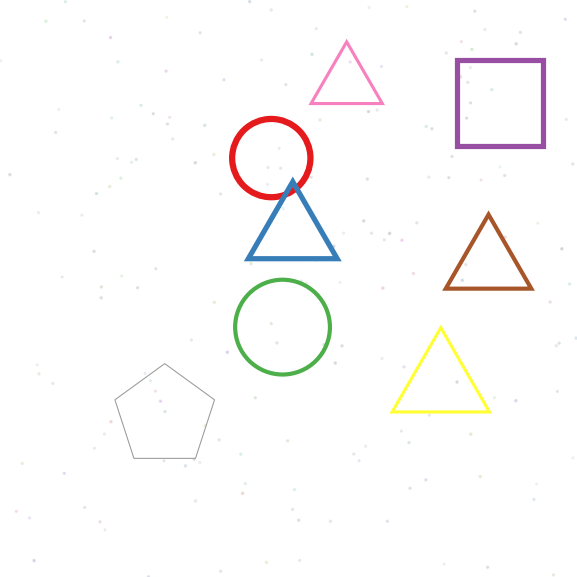[{"shape": "circle", "thickness": 3, "radius": 0.34, "center": [0.47, 0.725]}, {"shape": "triangle", "thickness": 2.5, "radius": 0.44, "center": [0.507, 0.596]}, {"shape": "circle", "thickness": 2, "radius": 0.41, "center": [0.489, 0.433]}, {"shape": "square", "thickness": 2.5, "radius": 0.37, "center": [0.865, 0.821]}, {"shape": "triangle", "thickness": 1.5, "radius": 0.49, "center": [0.763, 0.334]}, {"shape": "triangle", "thickness": 2, "radius": 0.43, "center": [0.846, 0.542]}, {"shape": "triangle", "thickness": 1.5, "radius": 0.36, "center": [0.6, 0.855]}, {"shape": "pentagon", "thickness": 0.5, "radius": 0.45, "center": [0.285, 0.279]}]